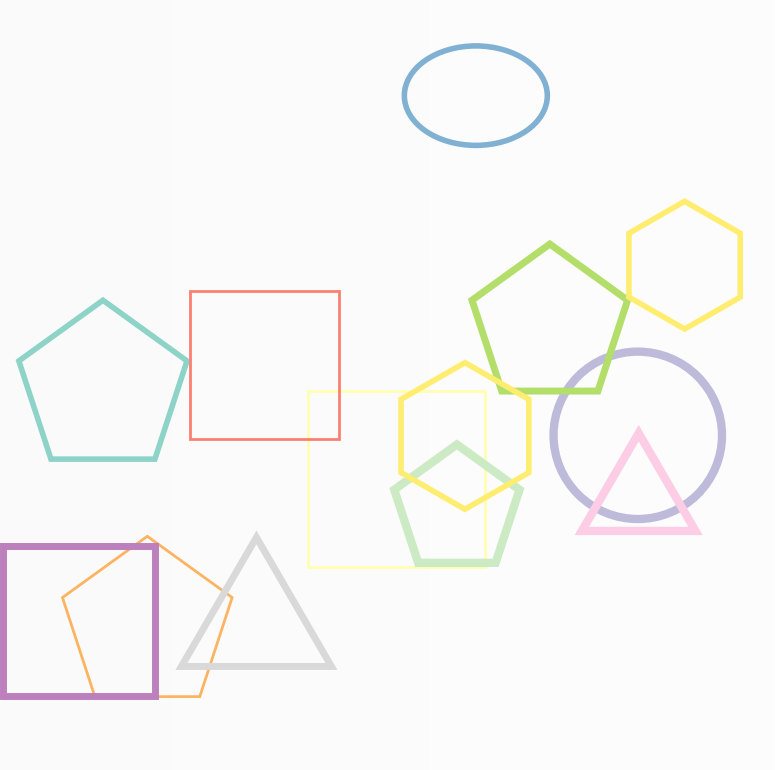[{"shape": "pentagon", "thickness": 2, "radius": 0.57, "center": [0.133, 0.496]}, {"shape": "square", "thickness": 1, "radius": 0.57, "center": [0.512, 0.378]}, {"shape": "circle", "thickness": 3, "radius": 0.54, "center": [0.823, 0.435]}, {"shape": "square", "thickness": 1, "radius": 0.48, "center": [0.341, 0.526]}, {"shape": "oval", "thickness": 2, "radius": 0.46, "center": [0.614, 0.876]}, {"shape": "pentagon", "thickness": 1, "radius": 0.58, "center": [0.19, 0.188]}, {"shape": "pentagon", "thickness": 2.5, "radius": 0.53, "center": [0.709, 0.578]}, {"shape": "triangle", "thickness": 3, "radius": 0.42, "center": [0.824, 0.353]}, {"shape": "triangle", "thickness": 2.5, "radius": 0.56, "center": [0.331, 0.19]}, {"shape": "square", "thickness": 2.5, "radius": 0.49, "center": [0.102, 0.194]}, {"shape": "pentagon", "thickness": 3, "radius": 0.42, "center": [0.59, 0.338]}, {"shape": "hexagon", "thickness": 2, "radius": 0.41, "center": [0.883, 0.656]}, {"shape": "hexagon", "thickness": 2, "radius": 0.48, "center": [0.6, 0.434]}]